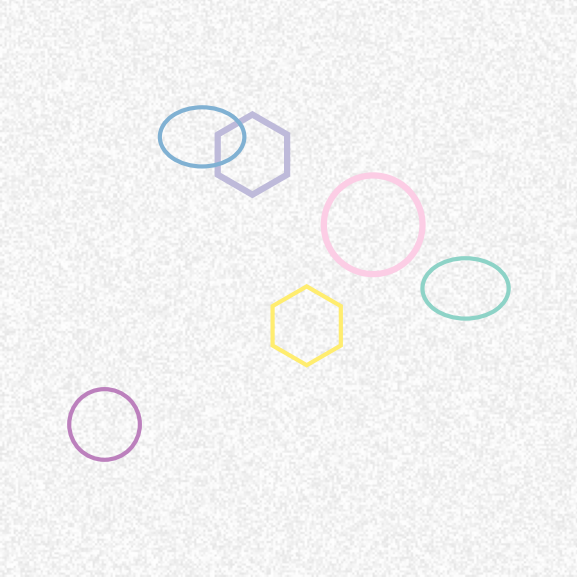[{"shape": "oval", "thickness": 2, "radius": 0.37, "center": [0.806, 0.5]}, {"shape": "hexagon", "thickness": 3, "radius": 0.35, "center": [0.437, 0.731]}, {"shape": "oval", "thickness": 2, "radius": 0.37, "center": [0.35, 0.762]}, {"shape": "circle", "thickness": 3, "radius": 0.43, "center": [0.646, 0.61]}, {"shape": "circle", "thickness": 2, "radius": 0.31, "center": [0.181, 0.264]}, {"shape": "hexagon", "thickness": 2, "radius": 0.34, "center": [0.531, 0.435]}]